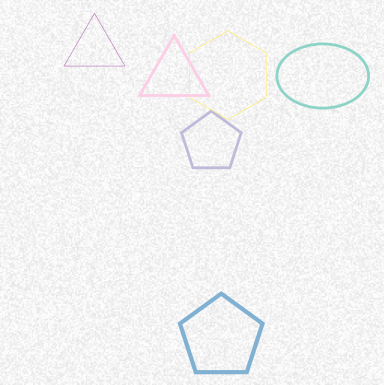[{"shape": "oval", "thickness": 2, "radius": 0.6, "center": [0.838, 0.803]}, {"shape": "pentagon", "thickness": 2, "radius": 0.41, "center": [0.549, 0.63]}, {"shape": "pentagon", "thickness": 3, "radius": 0.56, "center": [0.575, 0.125]}, {"shape": "triangle", "thickness": 2, "radius": 0.52, "center": [0.452, 0.804]}, {"shape": "triangle", "thickness": 0.5, "radius": 0.46, "center": [0.245, 0.874]}, {"shape": "hexagon", "thickness": 0.5, "radius": 0.58, "center": [0.592, 0.805]}]